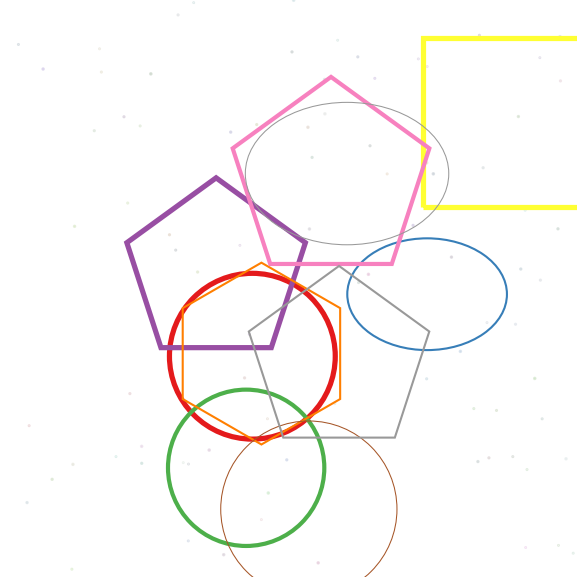[{"shape": "circle", "thickness": 2.5, "radius": 0.72, "center": [0.437, 0.382]}, {"shape": "oval", "thickness": 1, "radius": 0.69, "center": [0.74, 0.49]}, {"shape": "circle", "thickness": 2, "radius": 0.68, "center": [0.426, 0.189]}, {"shape": "pentagon", "thickness": 2.5, "radius": 0.81, "center": [0.374, 0.529]}, {"shape": "hexagon", "thickness": 1, "radius": 0.79, "center": [0.453, 0.387]}, {"shape": "square", "thickness": 2.5, "radius": 0.73, "center": [0.88, 0.787]}, {"shape": "circle", "thickness": 0.5, "radius": 0.76, "center": [0.535, 0.118]}, {"shape": "pentagon", "thickness": 2, "radius": 0.9, "center": [0.573, 0.687]}, {"shape": "oval", "thickness": 0.5, "radius": 0.88, "center": [0.601, 0.699]}, {"shape": "pentagon", "thickness": 1, "radius": 0.82, "center": [0.587, 0.374]}]